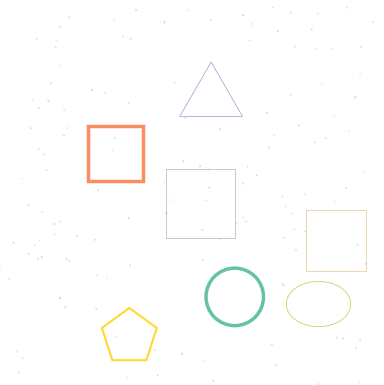[{"shape": "circle", "thickness": 2.5, "radius": 0.37, "center": [0.61, 0.229]}, {"shape": "square", "thickness": 2.5, "radius": 0.35, "center": [0.3, 0.601]}, {"shape": "triangle", "thickness": 0.5, "radius": 0.47, "center": [0.548, 0.745]}, {"shape": "oval", "thickness": 0.5, "radius": 0.42, "center": [0.827, 0.21]}, {"shape": "pentagon", "thickness": 1.5, "radius": 0.38, "center": [0.336, 0.125]}, {"shape": "square", "thickness": 0.5, "radius": 0.39, "center": [0.873, 0.375]}, {"shape": "square", "thickness": 0.5, "radius": 0.45, "center": [0.521, 0.471]}]